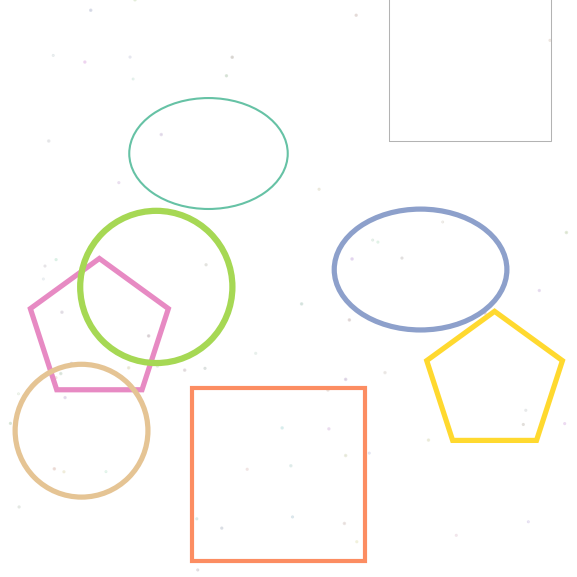[{"shape": "oval", "thickness": 1, "radius": 0.69, "center": [0.361, 0.733]}, {"shape": "square", "thickness": 2, "radius": 0.75, "center": [0.483, 0.178]}, {"shape": "oval", "thickness": 2.5, "radius": 0.75, "center": [0.728, 0.532]}, {"shape": "pentagon", "thickness": 2.5, "radius": 0.63, "center": [0.172, 0.426]}, {"shape": "circle", "thickness": 3, "radius": 0.66, "center": [0.271, 0.502]}, {"shape": "pentagon", "thickness": 2.5, "radius": 0.62, "center": [0.856, 0.336]}, {"shape": "circle", "thickness": 2.5, "radius": 0.57, "center": [0.141, 0.253]}, {"shape": "square", "thickness": 0.5, "radius": 0.7, "center": [0.813, 0.895]}]